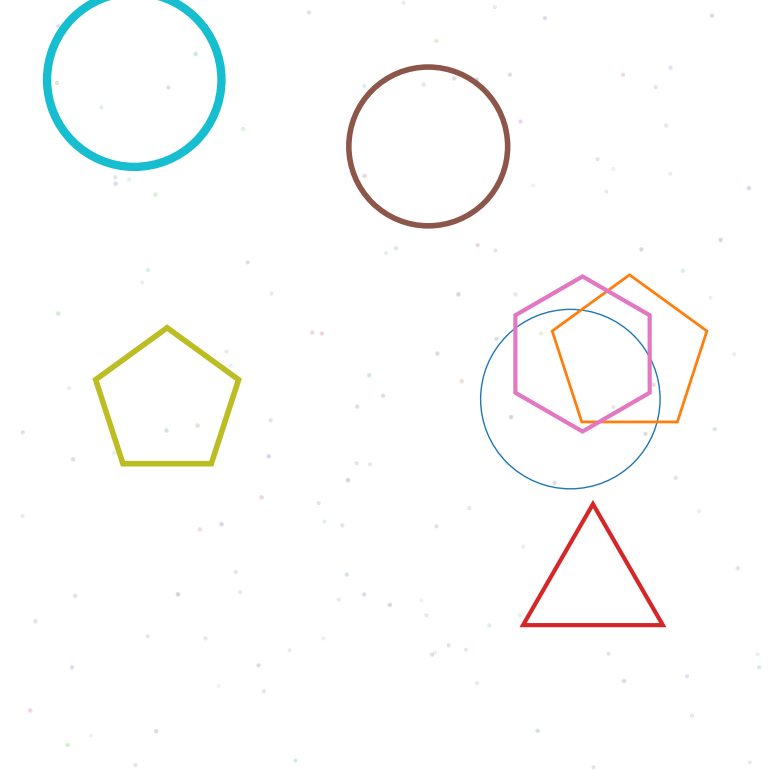[{"shape": "circle", "thickness": 0.5, "radius": 0.58, "center": [0.741, 0.482]}, {"shape": "pentagon", "thickness": 1, "radius": 0.53, "center": [0.818, 0.537]}, {"shape": "triangle", "thickness": 1.5, "radius": 0.52, "center": [0.77, 0.241]}, {"shape": "circle", "thickness": 2, "radius": 0.52, "center": [0.556, 0.81]}, {"shape": "hexagon", "thickness": 1.5, "radius": 0.5, "center": [0.757, 0.54]}, {"shape": "pentagon", "thickness": 2, "radius": 0.49, "center": [0.217, 0.477]}, {"shape": "circle", "thickness": 3, "radius": 0.57, "center": [0.174, 0.897]}]